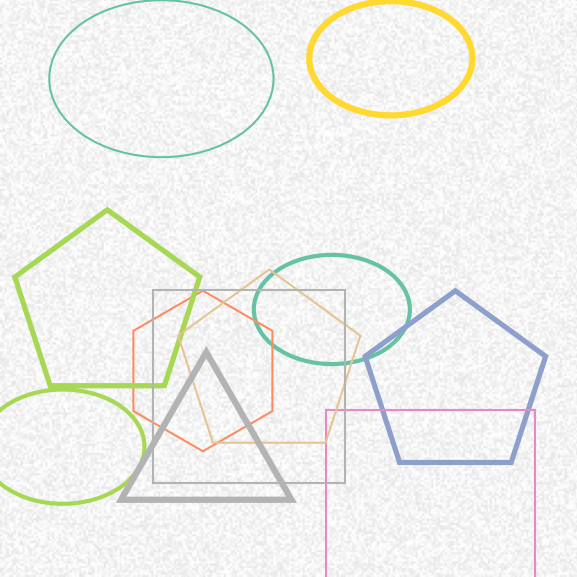[{"shape": "oval", "thickness": 1, "radius": 0.97, "center": [0.279, 0.863]}, {"shape": "oval", "thickness": 2, "radius": 0.68, "center": [0.575, 0.463]}, {"shape": "hexagon", "thickness": 1, "radius": 0.69, "center": [0.351, 0.357]}, {"shape": "pentagon", "thickness": 2.5, "radius": 0.82, "center": [0.789, 0.331]}, {"shape": "square", "thickness": 1, "radius": 0.91, "center": [0.746, 0.109]}, {"shape": "oval", "thickness": 2, "radius": 0.71, "center": [0.109, 0.226]}, {"shape": "pentagon", "thickness": 2.5, "radius": 0.84, "center": [0.186, 0.467]}, {"shape": "oval", "thickness": 3, "radius": 0.71, "center": [0.677, 0.898]}, {"shape": "pentagon", "thickness": 1, "radius": 0.83, "center": [0.466, 0.367]}, {"shape": "triangle", "thickness": 3, "radius": 0.85, "center": [0.357, 0.219]}, {"shape": "square", "thickness": 1, "radius": 0.83, "center": [0.431, 0.331]}]